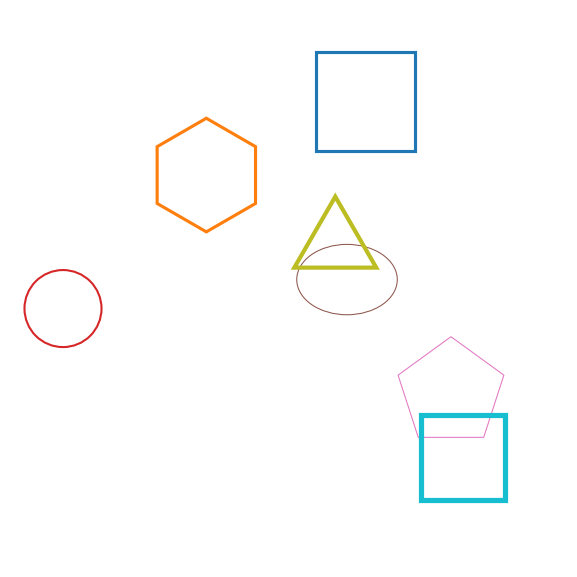[{"shape": "square", "thickness": 1.5, "radius": 0.43, "center": [0.633, 0.823]}, {"shape": "hexagon", "thickness": 1.5, "radius": 0.49, "center": [0.357, 0.696]}, {"shape": "circle", "thickness": 1, "radius": 0.33, "center": [0.109, 0.465]}, {"shape": "oval", "thickness": 0.5, "radius": 0.44, "center": [0.601, 0.515]}, {"shape": "pentagon", "thickness": 0.5, "radius": 0.48, "center": [0.781, 0.32]}, {"shape": "triangle", "thickness": 2, "radius": 0.41, "center": [0.581, 0.577]}, {"shape": "square", "thickness": 2.5, "radius": 0.37, "center": [0.801, 0.207]}]